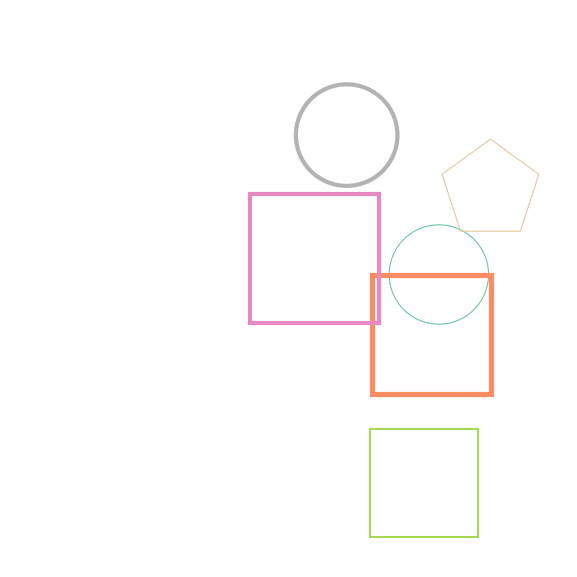[{"shape": "circle", "thickness": 0.5, "radius": 0.43, "center": [0.76, 0.524]}, {"shape": "square", "thickness": 2.5, "radius": 0.52, "center": [0.747, 0.42]}, {"shape": "square", "thickness": 2, "radius": 0.56, "center": [0.544, 0.551]}, {"shape": "square", "thickness": 1, "radius": 0.47, "center": [0.735, 0.163]}, {"shape": "pentagon", "thickness": 0.5, "radius": 0.44, "center": [0.849, 0.67]}, {"shape": "circle", "thickness": 2, "radius": 0.44, "center": [0.6, 0.765]}]